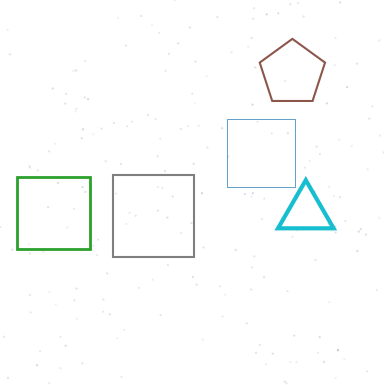[{"shape": "square", "thickness": 0.5, "radius": 0.44, "center": [0.679, 0.603]}, {"shape": "square", "thickness": 2, "radius": 0.47, "center": [0.138, 0.447]}, {"shape": "pentagon", "thickness": 1.5, "radius": 0.45, "center": [0.759, 0.81]}, {"shape": "square", "thickness": 1.5, "radius": 0.53, "center": [0.399, 0.439]}, {"shape": "triangle", "thickness": 3, "radius": 0.42, "center": [0.794, 0.449]}]